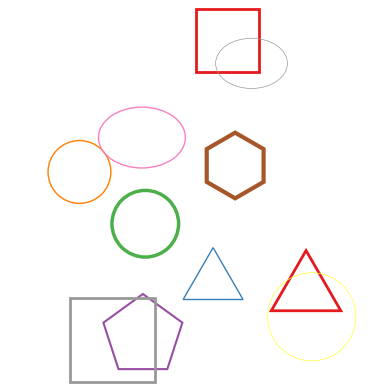[{"shape": "square", "thickness": 2, "radius": 0.41, "center": [0.591, 0.894]}, {"shape": "triangle", "thickness": 2, "radius": 0.52, "center": [0.795, 0.245]}, {"shape": "triangle", "thickness": 1, "radius": 0.45, "center": [0.553, 0.267]}, {"shape": "circle", "thickness": 2.5, "radius": 0.43, "center": [0.377, 0.419]}, {"shape": "pentagon", "thickness": 1.5, "radius": 0.54, "center": [0.371, 0.128]}, {"shape": "circle", "thickness": 1, "radius": 0.41, "center": [0.206, 0.553]}, {"shape": "circle", "thickness": 0.5, "radius": 0.57, "center": [0.81, 0.177]}, {"shape": "hexagon", "thickness": 3, "radius": 0.43, "center": [0.611, 0.57]}, {"shape": "oval", "thickness": 1, "radius": 0.56, "center": [0.369, 0.643]}, {"shape": "square", "thickness": 2, "radius": 0.55, "center": [0.292, 0.117]}, {"shape": "oval", "thickness": 0.5, "radius": 0.47, "center": [0.653, 0.835]}]